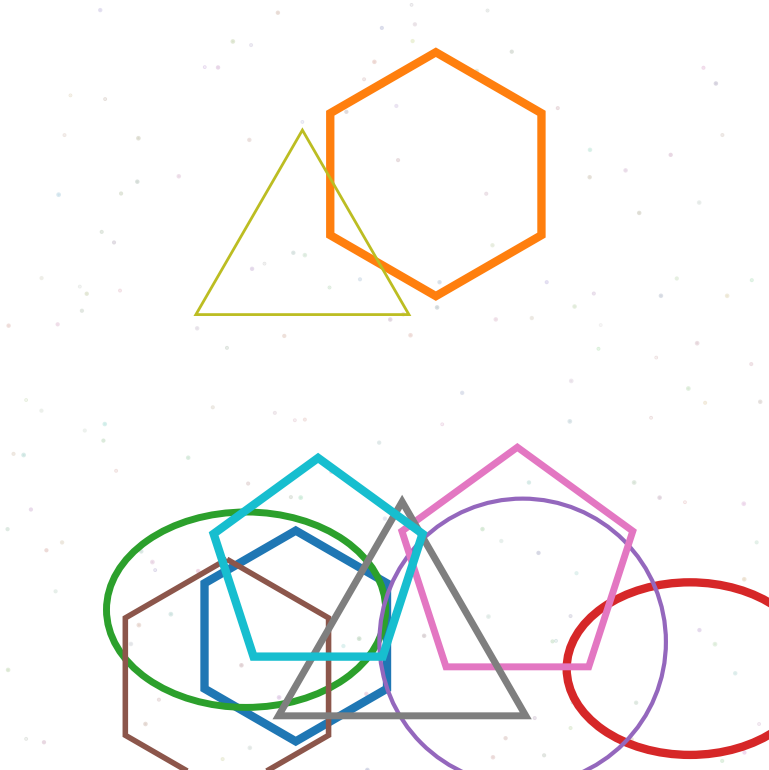[{"shape": "hexagon", "thickness": 3, "radius": 0.68, "center": [0.384, 0.174]}, {"shape": "hexagon", "thickness": 3, "radius": 0.79, "center": [0.566, 0.774]}, {"shape": "oval", "thickness": 2.5, "radius": 0.91, "center": [0.32, 0.208]}, {"shape": "oval", "thickness": 3, "radius": 0.8, "center": [0.896, 0.132]}, {"shape": "circle", "thickness": 1.5, "radius": 0.93, "center": [0.679, 0.166]}, {"shape": "hexagon", "thickness": 2, "radius": 0.76, "center": [0.295, 0.121]}, {"shape": "pentagon", "thickness": 2.5, "radius": 0.79, "center": [0.672, 0.262]}, {"shape": "triangle", "thickness": 2.5, "radius": 0.93, "center": [0.522, 0.163]}, {"shape": "triangle", "thickness": 1, "radius": 0.8, "center": [0.393, 0.671]}, {"shape": "pentagon", "thickness": 3, "radius": 0.71, "center": [0.413, 0.263]}]